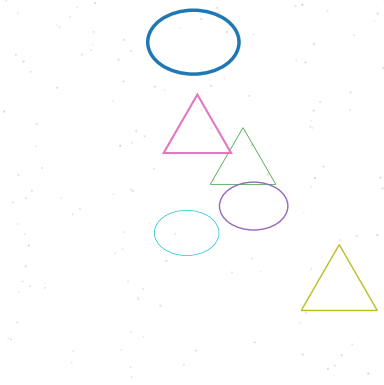[{"shape": "oval", "thickness": 2.5, "radius": 0.59, "center": [0.502, 0.89]}, {"shape": "triangle", "thickness": 0.5, "radius": 0.49, "center": [0.631, 0.57]}, {"shape": "oval", "thickness": 1, "radius": 0.44, "center": [0.659, 0.465]}, {"shape": "triangle", "thickness": 1.5, "radius": 0.51, "center": [0.513, 0.653]}, {"shape": "triangle", "thickness": 1, "radius": 0.57, "center": [0.881, 0.251]}, {"shape": "oval", "thickness": 0.5, "radius": 0.42, "center": [0.485, 0.395]}]